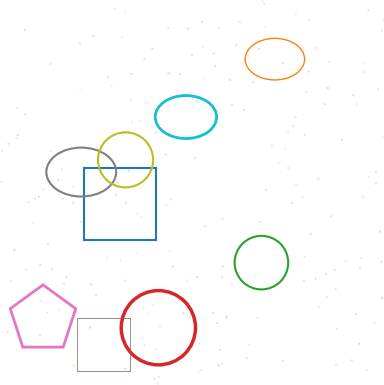[{"shape": "square", "thickness": 1.5, "radius": 0.47, "center": [0.312, 0.471]}, {"shape": "oval", "thickness": 1, "radius": 0.39, "center": [0.714, 0.846]}, {"shape": "circle", "thickness": 1.5, "radius": 0.35, "center": [0.679, 0.318]}, {"shape": "circle", "thickness": 2.5, "radius": 0.48, "center": [0.411, 0.149]}, {"shape": "square", "thickness": 0.5, "radius": 0.34, "center": [0.268, 0.105]}, {"shape": "pentagon", "thickness": 2, "radius": 0.45, "center": [0.112, 0.171]}, {"shape": "oval", "thickness": 1.5, "radius": 0.45, "center": [0.211, 0.553]}, {"shape": "circle", "thickness": 1.5, "radius": 0.36, "center": [0.326, 0.585]}, {"shape": "oval", "thickness": 2, "radius": 0.4, "center": [0.483, 0.696]}]